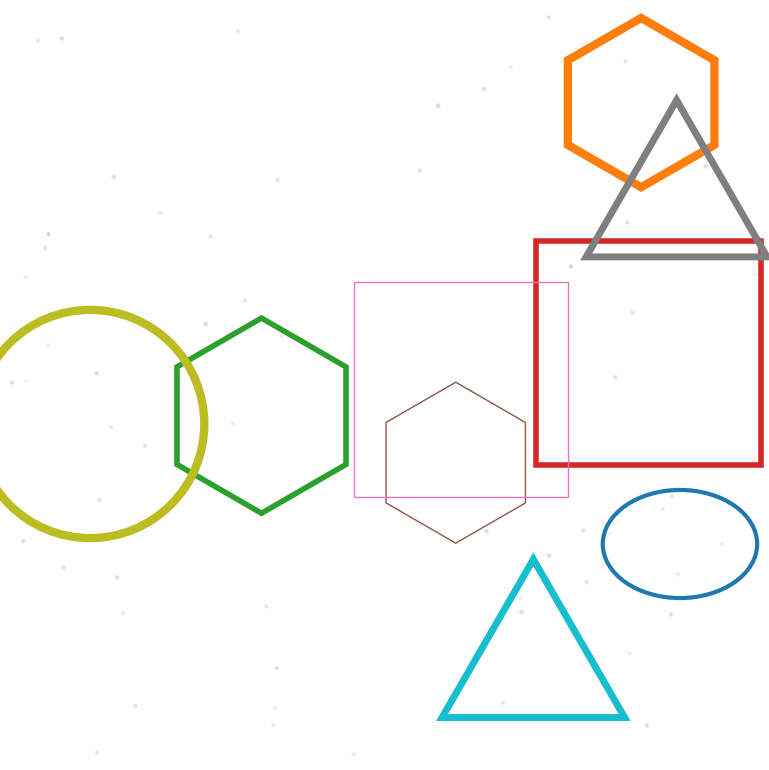[{"shape": "oval", "thickness": 1.5, "radius": 0.5, "center": [0.883, 0.293]}, {"shape": "hexagon", "thickness": 3, "radius": 0.55, "center": [0.833, 0.867]}, {"shape": "hexagon", "thickness": 2, "radius": 0.63, "center": [0.34, 0.46]}, {"shape": "square", "thickness": 2, "radius": 0.73, "center": [0.842, 0.542]}, {"shape": "hexagon", "thickness": 0.5, "radius": 0.52, "center": [0.592, 0.399]}, {"shape": "square", "thickness": 0.5, "radius": 0.7, "center": [0.599, 0.494]}, {"shape": "triangle", "thickness": 2.5, "radius": 0.68, "center": [0.879, 0.734]}, {"shape": "circle", "thickness": 3, "radius": 0.74, "center": [0.117, 0.449]}, {"shape": "triangle", "thickness": 2.5, "radius": 0.68, "center": [0.693, 0.137]}]